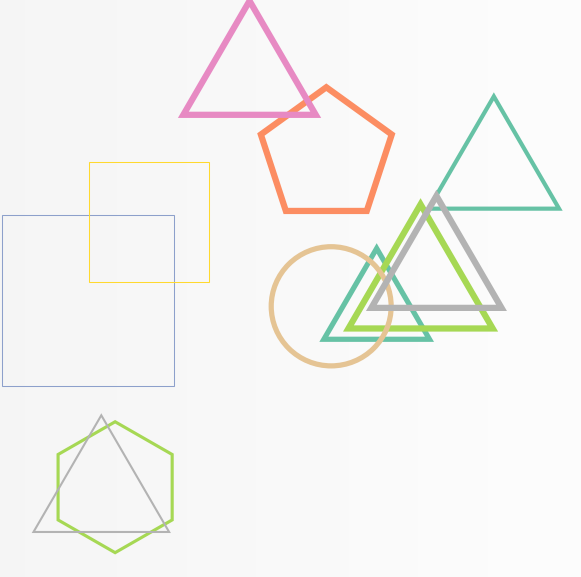[{"shape": "triangle", "thickness": 2.5, "radius": 0.52, "center": [0.648, 0.464]}, {"shape": "triangle", "thickness": 2, "radius": 0.65, "center": [0.85, 0.703]}, {"shape": "pentagon", "thickness": 3, "radius": 0.59, "center": [0.561, 0.73]}, {"shape": "square", "thickness": 0.5, "radius": 0.74, "center": [0.152, 0.479]}, {"shape": "triangle", "thickness": 3, "radius": 0.66, "center": [0.429, 0.866]}, {"shape": "hexagon", "thickness": 1.5, "radius": 0.57, "center": [0.198, 0.155]}, {"shape": "triangle", "thickness": 3, "radius": 0.72, "center": [0.724, 0.502]}, {"shape": "square", "thickness": 0.5, "radius": 0.52, "center": [0.256, 0.615]}, {"shape": "circle", "thickness": 2.5, "radius": 0.52, "center": [0.57, 0.469]}, {"shape": "triangle", "thickness": 3, "radius": 0.65, "center": [0.751, 0.531]}, {"shape": "triangle", "thickness": 1, "radius": 0.67, "center": [0.174, 0.145]}]